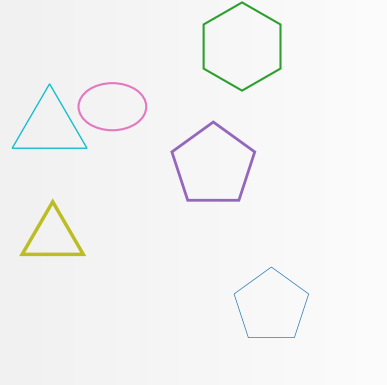[{"shape": "pentagon", "thickness": 0.5, "radius": 0.51, "center": [0.7, 0.205]}, {"shape": "hexagon", "thickness": 1.5, "radius": 0.57, "center": [0.625, 0.879]}, {"shape": "pentagon", "thickness": 2, "radius": 0.56, "center": [0.55, 0.571]}, {"shape": "oval", "thickness": 1.5, "radius": 0.44, "center": [0.29, 0.723]}, {"shape": "triangle", "thickness": 2.5, "radius": 0.46, "center": [0.136, 0.385]}, {"shape": "triangle", "thickness": 1, "radius": 0.56, "center": [0.128, 0.671]}]